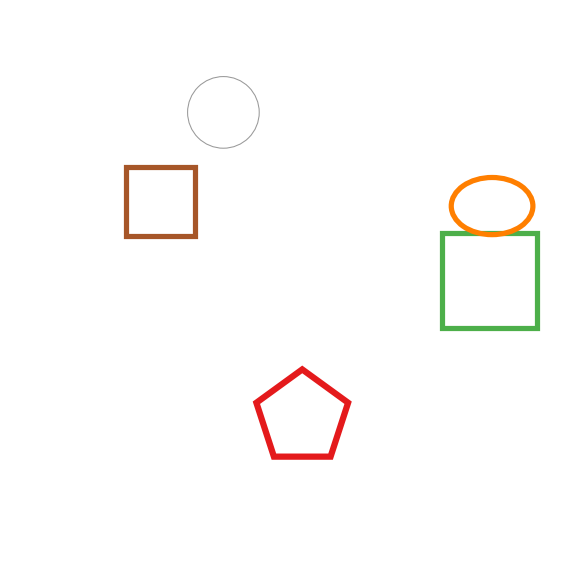[{"shape": "pentagon", "thickness": 3, "radius": 0.42, "center": [0.523, 0.276]}, {"shape": "square", "thickness": 2.5, "radius": 0.41, "center": [0.848, 0.513]}, {"shape": "oval", "thickness": 2.5, "radius": 0.35, "center": [0.852, 0.642]}, {"shape": "square", "thickness": 2.5, "radius": 0.3, "center": [0.278, 0.651]}, {"shape": "circle", "thickness": 0.5, "radius": 0.31, "center": [0.387, 0.805]}]